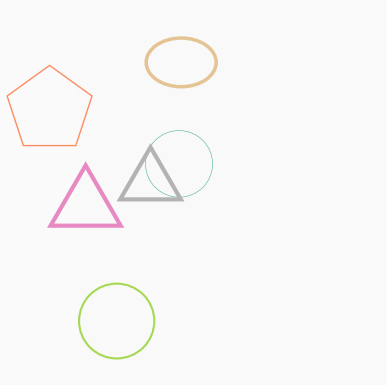[{"shape": "circle", "thickness": 0.5, "radius": 0.43, "center": [0.462, 0.574]}, {"shape": "pentagon", "thickness": 1, "radius": 0.58, "center": [0.128, 0.715]}, {"shape": "triangle", "thickness": 3, "radius": 0.52, "center": [0.221, 0.466]}, {"shape": "circle", "thickness": 1.5, "radius": 0.49, "center": [0.301, 0.166]}, {"shape": "oval", "thickness": 2.5, "radius": 0.45, "center": [0.468, 0.838]}, {"shape": "triangle", "thickness": 3, "radius": 0.45, "center": [0.388, 0.527]}]